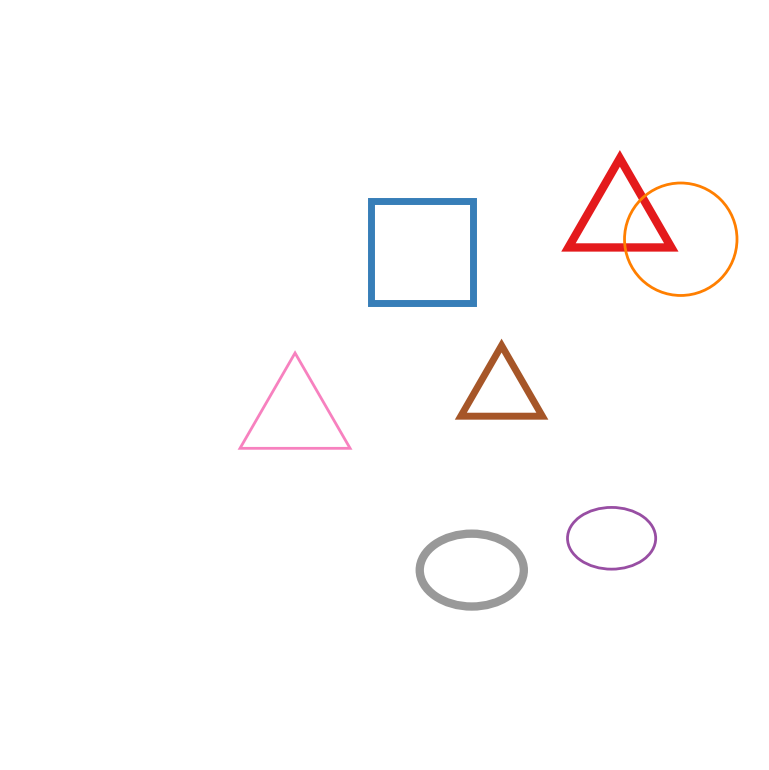[{"shape": "triangle", "thickness": 3, "radius": 0.39, "center": [0.805, 0.717]}, {"shape": "square", "thickness": 2.5, "radius": 0.33, "center": [0.548, 0.673]}, {"shape": "oval", "thickness": 1, "radius": 0.29, "center": [0.794, 0.301]}, {"shape": "circle", "thickness": 1, "radius": 0.37, "center": [0.884, 0.689]}, {"shape": "triangle", "thickness": 2.5, "radius": 0.31, "center": [0.651, 0.49]}, {"shape": "triangle", "thickness": 1, "radius": 0.41, "center": [0.383, 0.459]}, {"shape": "oval", "thickness": 3, "radius": 0.34, "center": [0.613, 0.26]}]